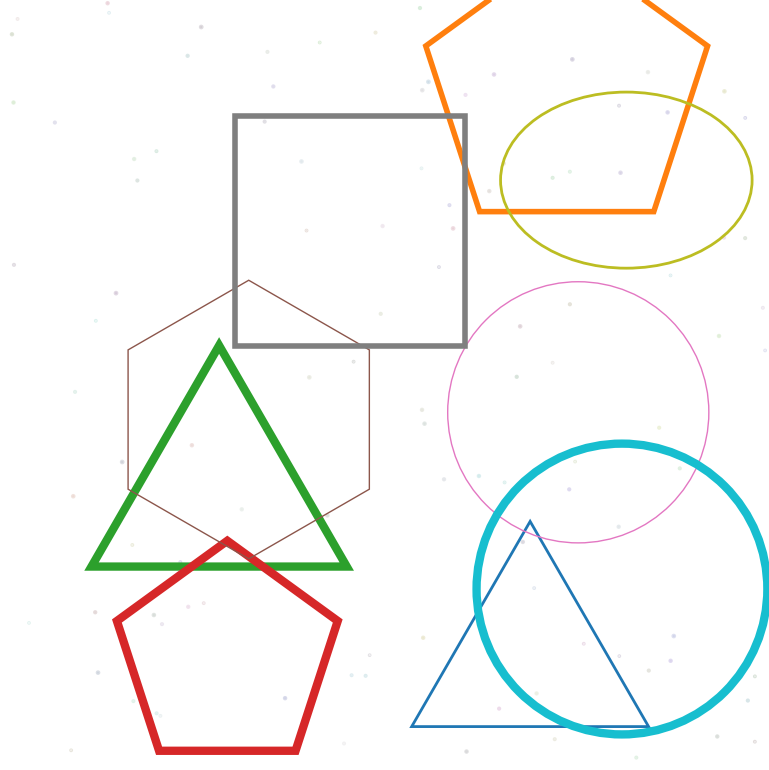[{"shape": "triangle", "thickness": 1, "radius": 0.89, "center": [0.688, 0.145]}, {"shape": "pentagon", "thickness": 2, "radius": 0.96, "center": [0.736, 0.881]}, {"shape": "triangle", "thickness": 3, "radius": 0.96, "center": [0.285, 0.36]}, {"shape": "pentagon", "thickness": 3, "radius": 0.75, "center": [0.295, 0.147]}, {"shape": "hexagon", "thickness": 0.5, "radius": 0.9, "center": [0.323, 0.455]}, {"shape": "circle", "thickness": 0.5, "radius": 0.85, "center": [0.751, 0.465]}, {"shape": "square", "thickness": 2, "radius": 0.75, "center": [0.454, 0.699]}, {"shape": "oval", "thickness": 1, "radius": 0.82, "center": [0.813, 0.766]}, {"shape": "circle", "thickness": 3, "radius": 0.94, "center": [0.808, 0.235]}]